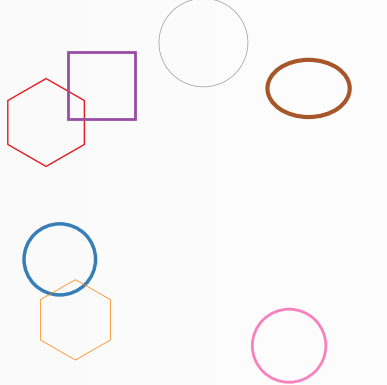[{"shape": "hexagon", "thickness": 1, "radius": 0.57, "center": [0.119, 0.682]}, {"shape": "circle", "thickness": 2.5, "radius": 0.46, "center": [0.154, 0.326]}, {"shape": "square", "thickness": 2, "radius": 0.43, "center": [0.262, 0.777]}, {"shape": "hexagon", "thickness": 0.5, "radius": 0.52, "center": [0.195, 0.169]}, {"shape": "oval", "thickness": 3, "radius": 0.53, "center": [0.796, 0.77]}, {"shape": "circle", "thickness": 2, "radius": 0.47, "center": [0.746, 0.102]}, {"shape": "circle", "thickness": 0.5, "radius": 0.57, "center": [0.525, 0.889]}]